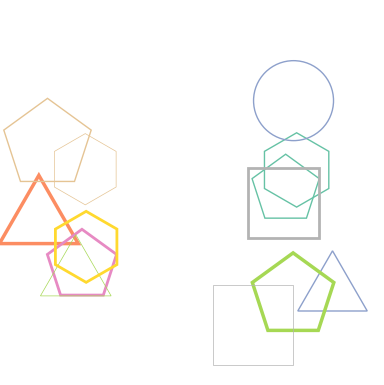[{"shape": "pentagon", "thickness": 1, "radius": 0.46, "center": [0.742, 0.508]}, {"shape": "hexagon", "thickness": 1, "radius": 0.48, "center": [0.77, 0.559]}, {"shape": "triangle", "thickness": 2.5, "radius": 0.59, "center": [0.101, 0.426]}, {"shape": "circle", "thickness": 1, "radius": 0.52, "center": [0.762, 0.739]}, {"shape": "triangle", "thickness": 1, "radius": 0.52, "center": [0.864, 0.244]}, {"shape": "pentagon", "thickness": 2, "radius": 0.47, "center": [0.213, 0.31]}, {"shape": "pentagon", "thickness": 2.5, "radius": 0.56, "center": [0.761, 0.232]}, {"shape": "triangle", "thickness": 0.5, "radius": 0.53, "center": [0.197, 0.284]}, {"shape": "hexagon", "thickness": 2, "radius": 0.46, "center": [0.224, 0.359]}, {"shape": "hexagon", "thickness": 0.5, "radius": 0.46, "center": [0.222, 0.56]}, {"shape": "pentagon", "thickness": 1, "radius": 0.6, "center": [0.123, 0.625]}, {"shape": "square", "thickness": 2, "radius": 0.46, "center": [0.736, 0.472]}, {"shape": "square", "thickness": 0.5, "radius": 0.52, "center": [0.658, 0.155]}]